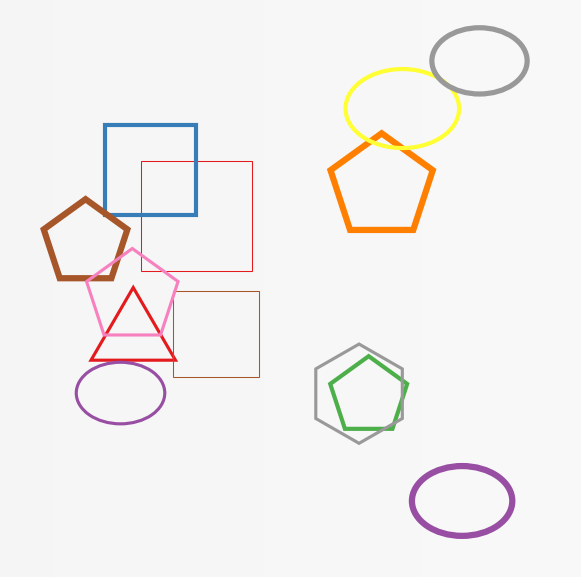[{"shape": "square", "thickness": 0.5, "radius": 0.48, "center": [0.338, 0.625]}, {"shape": "triangle", "thickness": 1.5, "radius": 0.42, "center": [0.229, 0.417]}, {"shape": "square", "thickness": 2, "radius": 0.39, "center": [0.259, 0.704]}, {"shape": "pentagon", "thickness": 2, "radius": 0.35, "center": [0.634, 0.313]}, {"shape": "oval", "thickness": 3, "radius": 0.43, "center": [0.795, 0.132]}, {"shape": "oval", "thickness": 1.5, "radius": 0.38, "center": [0.207, 0.319]}, {"shape": "pentagon", "thickness": 3, "radius": 0.46, "center": [0.657, 0.676]}, {"shape": "oval", "thickness": 2, "radius": 0.49, "center": [0.692, 0.811]}, {"shape": "square", "thickness": 0.5, "radius": 0.37, "center": [0.372, 0.421]}, {"shape": "pentagon", "thickness": 3, "radius": 0.38, "center": [0.147, 0.579]}, {"shape": "pentagon", "thickness": 1.5, "radius": 0.41, "center": [0.228, 0.486]}, {"shape": "oval", "thickness": 2.5, "radius": 0.41, "center": [0.825, 0.894]}, {"shape": "hexagon", "thickness": 1.5, "radius": 0.43, "center": [0.618, 0.317]}]